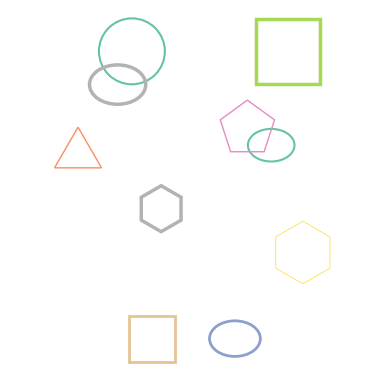[{"shape": "oval", "thickness": 1.5, "radius": 0.3, "center": [0.704, 0.623]}, {"shape": "circle", "thickness": 1.5, "radius": 0.43, "center": [0.343, 0.867]}, {"shape": "triangle", "thickness": 1, "radius": 0.35, "center": [0.203, 0.599]}, {"shape": "oval", "thickness": 2, "radius": 0.33, "center": [0.61, 0.12]}, {"shape": "pentagon", "thickness": 1, "radius": 0.37, "center": [0.643, 0.666]}, {"shape": "square", "thickness": 2.5, "radius": 0.42, "center": [0.749, 0.866]}, {"shape": "hexagon", "thickness": 0.5, "radius": 0.41, "center": [0.787, 0.344]}, {"shape": "square", "thickness": 2, "radius": 0.3, "center": [0.395, 0.12]}, {"shape": "oval", "thickness": 2.5, "radius": 0.37, "center": [0.306, 0.78]}, {"shape": "hexagon", "thickness": 2.5, "radius": 0.3, "center": [0.419, 0.458]}]